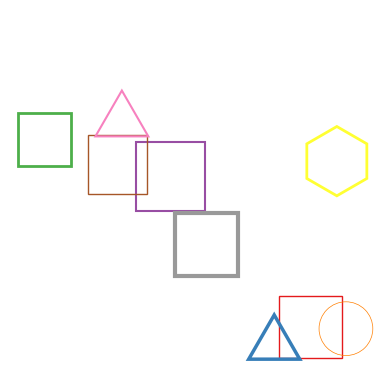[{"shape": "square", "thickness": 1, "radius": 0.4, "center": [0.807, 0.151]}, {"shape": "triangle", "thickness": 2.5, "radius": 0.38, "center": [0.712, 0.105]}, {"shape": "square", "thickness": 2, "radius": 0.34, "center": [0.115, 0.637]}, {"shape": "square", "thickness": 1.5, "radius": 0.45, "center": [0.443, 0.542]}, {"shape": "circle", "thickness": 0.5, "radius": 0.35, "center": [0.899, 0.146]}, {"shape": "hexagon", "thickness": 2, "radius": 0.45, "center": [0.875, 0.581]}, {"shape": "square", "thickness": 1, "radius": 0.38, "center": [0.305, 0.572]}, {"shape": "triangle", "thickness": 1.5, "radius": 0.4, "center": [0.317, 0.685]}, {"shape": "square", "thickness": 3, "radius": 0.41, "center": [0.536, 0.365]}]